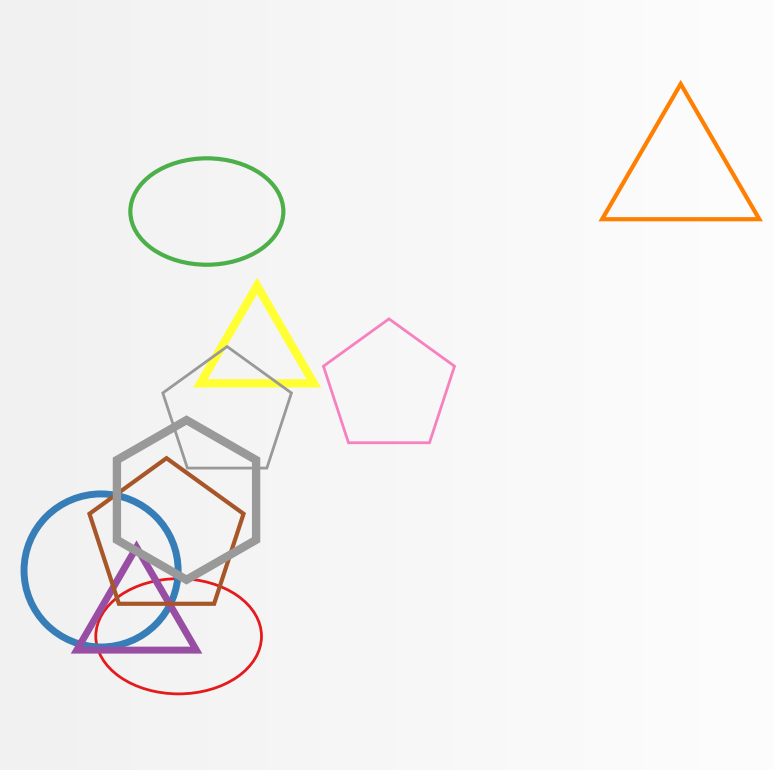[{"shape": "oval", "thickness": 1, "radius": 0.53, "center": [0.231, 0.174]}, {"shape": "circle", "thickness": 2.5, "radius": 0.5, "center": [0.13, 0.259]}, {"shape": "oval", "thickness": 1.5, "radius": 0.49, "center": [0.267, 0.725]}, {"shape": "triangle", "thickness": 2.5, "radius": 0.45, "center": [0.176, 0.2]}, {"shape": "triangle", "thickness": 1.5, "radius": 0.59, "center": [0.878, 0.774]}, {"shape": "triangle", "thickness": 3, "radius": 0.42, "center": [0.332, 0.544]}, {"shape": "pentagon", "thickness": 1.5, "radius": 0.52, "center": [0.215, 0.3]}, {"shape": "pentagon", "thickness": 1, "radius": 0.44, "center": [0.502, 0.497]}, {"shape": "pentagon", "thickness": 1, "radius": 0.44, "center": [0.293, 0.463]}, {"shape": "hexagon", "thickness": 3, "radius": 0.52, "center": [0.241, 0.351]}]